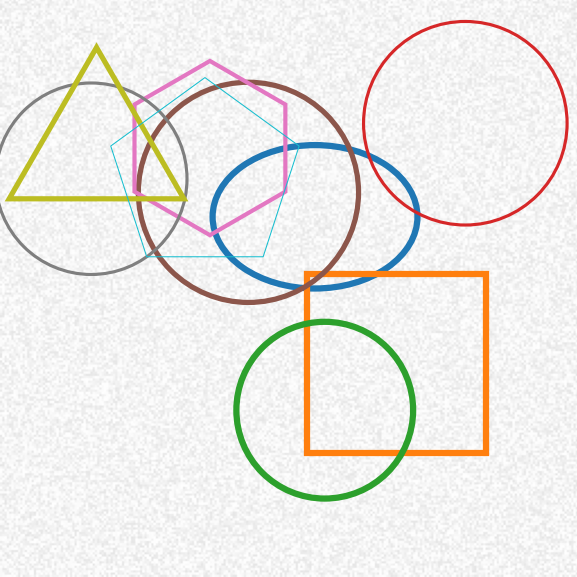[{"shape": "oval", "thickness": 3, "radius": 0.89, "center": [0.546, 0.624]}, {"shape": "square", "thickness": 3, "radius": 0.78, "center": [0.687, 0.37]}, {"shape": "circle", "thickness": 3, "radius": 0.77, "center": [0.562, 0.289]}, {"shape": "circle", "thickness": 1.5, "radius": 0.88, "center": [0.806, 0.786]}, {"shape": "circle", "thickness": 2.5, "radius": 0.95, "center": [0.43, 0.666]}, {"shape": "hexagon", "thickness": 2, "radius": 0.75, "center": [0.364, 0.743]}, {"shape": "circle", "thickness": 1.5, "radius": 0.83, "center": [0.158, 0.69]}, {"shape": "triangle", "thickness": 2.5, "radius": 0.87, "center": [0.167, 0.742]}, {"shape": "pentagon", "thickness": 0.5, "radius": 0.86, "center": [0.355, 0.693]}]